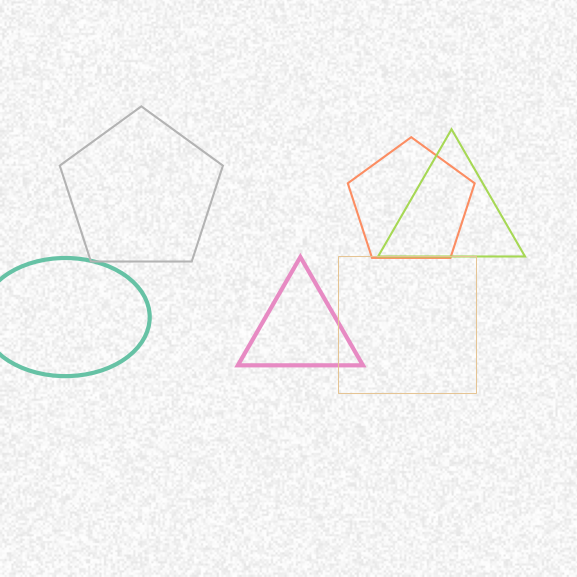[{"shape": "oval", "thickness": 2, "radius": 0.73, "center": [0.113, 0.45]}, {"shape": "pentagon", "thickness": 1, "radius": 0.58, "center": [0.712, 0.646]}, {"shape": "triangle", "thickness": 2, "radius": 0.63, "center": [0.52, 0.429]}, {"shape": "triangle", "thickness": 1, "radius": 0.73, "center": [0.782, 0.628]}, {"shape": "square", "thickness": 0.5, "radius": 0.6, "center": [0.705, 0.437]}, {"shape": "pentagon", "thickness": 1, "radius": 0.74, "center": [0.245, 0.666]}]